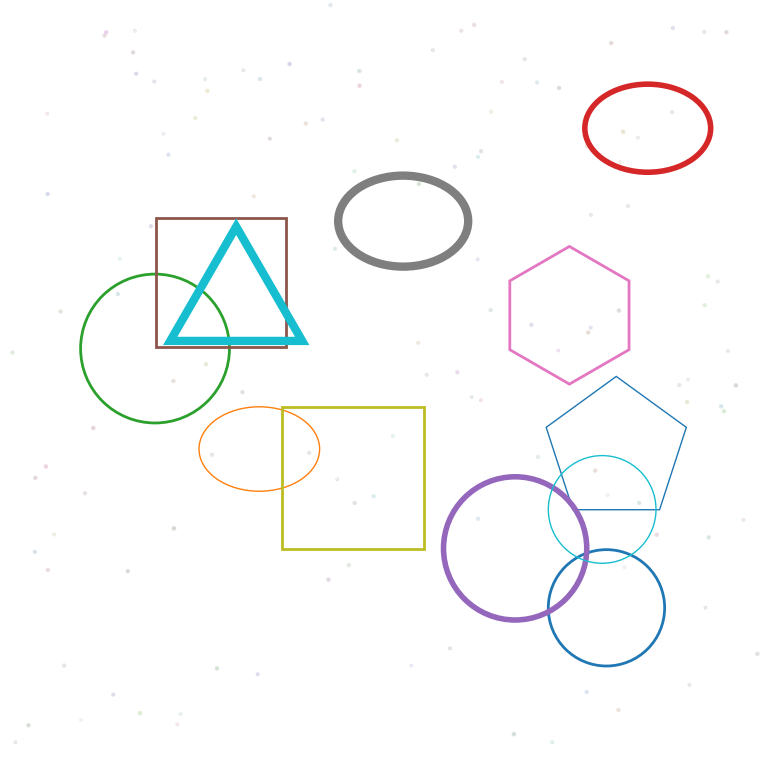[{"shape": "pentagon", "thickness": 0.5, "radius": 0.48, "center": [0.8, 0.415]}, {"shape": "circle", "thickness": 1, "radius": 0.38, "center": [0.788, 0.211]}, {"shape": "oval", "thickness": 0.5, "radius": 0.39, "center": [0.337, 0.417]}, {"shape": "circle", "thickness": 1, "radius": 0.48, "center": [0.201, 0.547]}, {"shape": "oval", "thickness": 2, "radius": 0.41, "center": [0.841, 0.834]}, {"shape": "circle", "thickness": 2, "radius": 0.47, "center": [0.669, 0.288]}, {"shape": "square", "thickness": 1, "radius": 0.42, "center": [0.287, 0.633]}, {"shape": "hexagon", "thickness": 1, "radius": 0.45, "center": [0.74, 0.591]}, {"shape": "oval", "thickness": 3, "radius": 0.42, "center": [0.524, 0.713]}, {"shape": "square", "thickness": 1, "radius": 0.46, "center": [0.458, 0.379]}, {"shape": "circle", "thickness": 0.5, "radius": 0.35, "center": [0.782, 0.338]}, {"shape": "triangle", "thickness": 3, "radius": 0.49, "center": [0.307, 0.607]}]